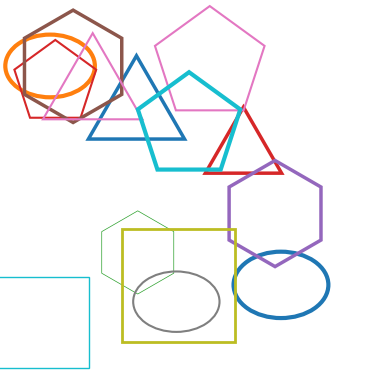[{"shape": "oval", "thickness": 3, "radius": 0.62, "center": [0.73, 0.26]}, {"shape": "triangle", "thickness": 2.5, "radius": 0.72, "center": [0.354, 0.711]}, {"shape": "oval", "thickness": 3, "radius": 0.58, "center": [0.13, 0.829]}, {"shape": "hexagon", "thickness": 0.5, "radius": 0.54, "center": [0.358, 0.344]}, {"shape": "pentagon", "thickness": 1.5, "radius": 0.56, "center": [0.144, 0.785]}, {"shape": "triangle", "thickness": 2.5, "radius": 0.57, "center": [0.632, 0.607]}, {"shape": "hexagon", "thickness": 2.5, "radius": 0.69, "center": [0.714, 0.445]}, {"shape": "hexagon", "thickness": 2.5, "radius": 0.73, "center": [0.19, 0.828]}, {"shape": "triangle", "thickness": 1.5, "radius": 0.75, "center": [0.241, 0.765]}, {"shape": "pentagon", "thickness": 1.5, "radius": 0.75, "center": [0.545, 0.835]}, {"shape": "oval", "thickness": 1.5, "radius": 0.56, "center": [0.458, 0.216]}, {"shape": "square", "thickness": 2, "radius": 0.73, "center": [0.462, 0.259]}, {"shape": "square", "thickness": 1, "radius": 0.59, "center": [0.114, 0.162]}, {"shape": "pentagon", "thickness": 3, "radius": 0.7, "center": [0.491, 0.673]}]